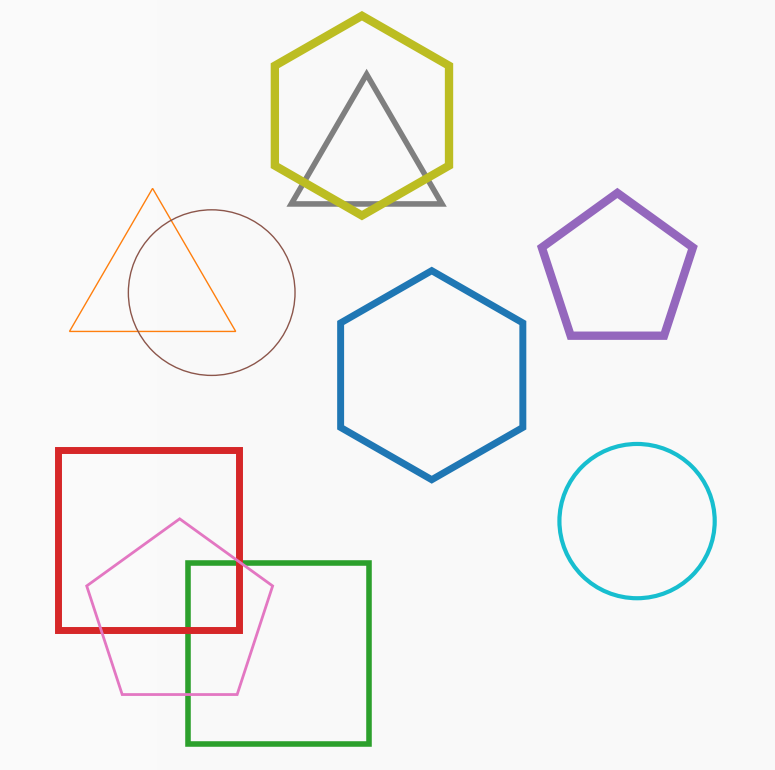[{"shape": "hexagon", "thickness": 2.5, "radius": 0.68, "center": [0.557, 0.513]}, {"shape": "triangle", "thickness": 0.5, "radius": 0.62, "center": [0.197, 0.631]}, {"shape": "square", "thickness": 2, "radius": 0.59, "center": [0.359, 0.151]}, {"shape": "square", "thickness": 2.5, "radius": 0.58, "center": [0.192, 0.298]}, {"shape": "pentagon", "thickness": 3, "radius": 0.51, "center": [0.797, 0.647]}, {"shape": "circle", "thickness": 0.5, "radius": 0.54, "center": [0.273, 0.62]}, {"shape": "pentagon", "thickness": 1, "radius": 0.63, "center": [0.232, 0.2]}, {"shape": "triangle", "thickness": 2, "radius": 0.56, "center": [0.473, 0.791]}, {"shape": "hexagon", "thickness": 3, "radius": 0.65, "center": [0.467, 0.85]}, {"shape": "circle", "thickness": 1.5, "radius": 0.5, "center": [0.822, 0.323]}]